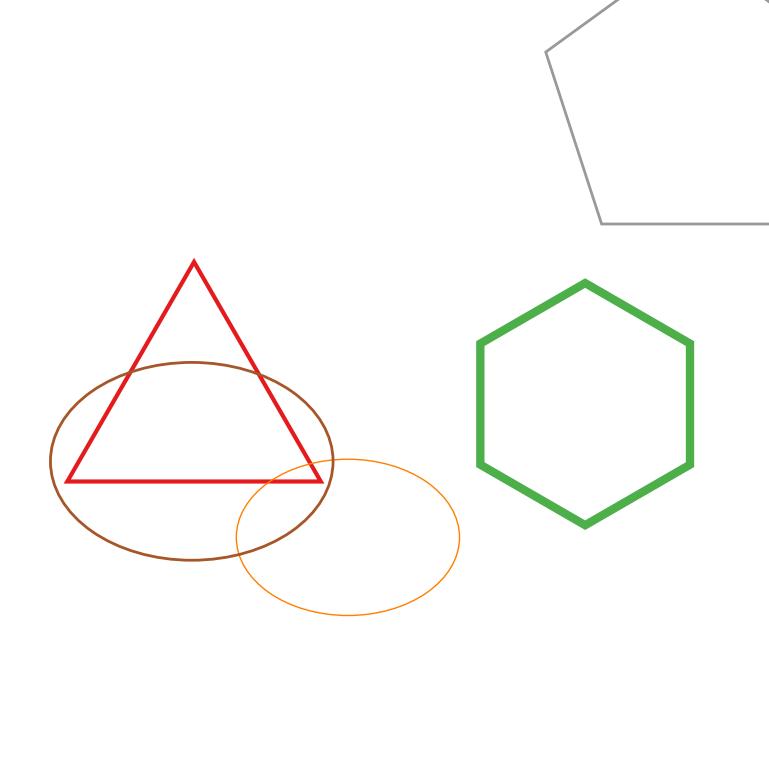[{"shape": "triangle", "thickness": 1.5, "radius": 0.95, "center": [0.252, 0.47]}, {"shape": "hexagon", "thickness": 3, "radius": 0.79, "center": [0.76, 0.475]}, {"shape": "oval", "thickness": 0.5, "radius": 0.72, "center": [0.452, 0.302]}, {"shape": "oval", "thickness": 1, "radius": 0.92, "center": [0.249, 0.401]}, {"shape": "pentagon", "thickness": 1, "radius": 1.0, "center": [0.899, 0.871]}]